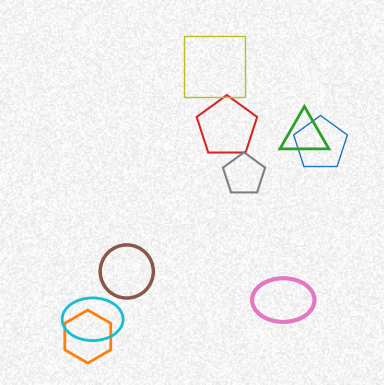[{"shape": "pentagon", "thickness": 1, "radius": 0.37, "center": [0.833, 0.627]}, {"shape": "hexagon", "thickness": 2, "radius": 0.34, "center": [0.228, 0.126]}, {"shape": "triangle", "thickness": 2, "radius": 0.37, "center": [0.791, 0.65]}, {"shape": "pentagon", "thickness": 1.5, "radius": 0.41, "center": [0.589, 0.671]}, {"shape": "circle", "thickness": 2.5, "radius": 0.35, "center": [0.329, 0.295]}, {"shape": "oval", "thickness": 3, "radius": 0.41, "center": [0.736, 0.221]}, {"shape": "pentagon", "thickness": 1.5, "radius": 0.29, "center": [0.634, 0.547]}, {"shape": "square", "thickness": 1, "radius": 0.4, "center": [0.557, 0.828]}, {"shape": "oval", "thickness": 2, "radius": 0.4, "center": [0.241, 0.171]}]